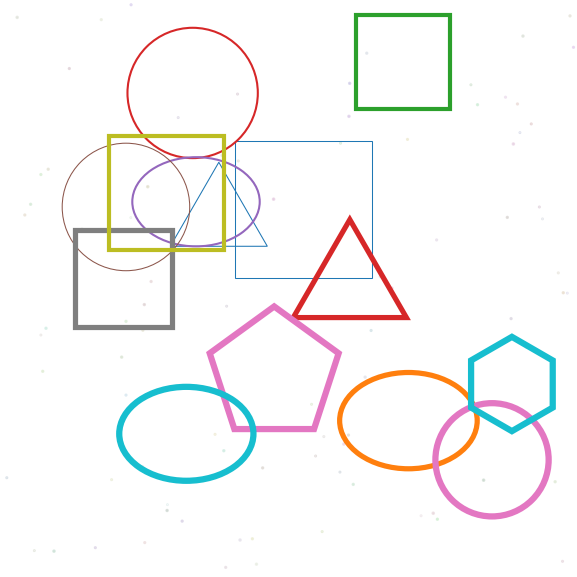[{"shape": "triangle", "thickness": 0.5, "radius": 0.48, "center": [0.379, 0.621]}, {"shape": "square", "thickness": 0.5, "radius": 0.59, "center": [0.526, 0.637]}, {"shape": "oval", "thickness": 2.5, "radius": 0.6, "center": [0.707, 0.271]}, {"shape": "square", "thickness": 2, "radius": 0.41, "center": [0.698, 0.892]}, {"shape": "triangle", "thickness": 2.5, "radius": 0.57, "center": [0.606, 0.506]}, {"shape": "circle", "thickness": 1, "radius": 0.56, "center": [0.334, 0.838]}, {"shape": "oval", "thickness": 1, "radius": 0.55, "center": [0.339, 0.65]}, {"shape": "circle", "thickness": 0.5, "radius": 0.55, "center": [0.218, 0.641]}, {"shape": "pentagon", "thickness": 3, "radius": 0.59, "center": [0.475, 0.351]}, {"shape": "circle", "thickness": 3, "radius": 0.49, "center": [0.852, 0.203]}, {"shape": "square", "thickness": 2.5, "radius": 0.42, "center": [0.213, 0.517]}, {"shape": "square", "thickness": 2, "radius": 0.5, "center": [0.288, 0.665]}, {"shape": "hexagon", "thickness": 3, "radius": 0.41, "center": [0.886, 0.334]}, {"shape": "oval", "thickness": 3, "radius": 0.58, "center": [0.323, 0.248]}]